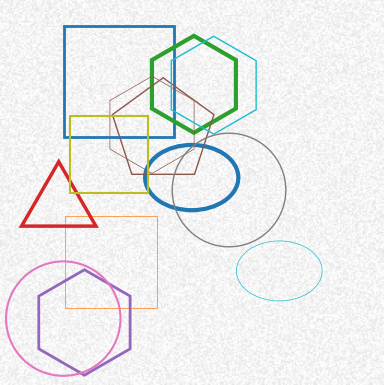[{"shape": "oval", "thickness": 3, "radius": 0.61, "center": [0.498, 0.539]}, {"shape": "square", "thickness": 2, "radius": 0.72, "center": [0.309, 0.789]}, {"shape": "square", "thickness": 0.5, "radius": 0.6, "center": [0.288, 0.319]}, {"shape": "hexagon", "thickness": 3, "radius": 0.63, "center": [0.504, 0.781]}, {"shape": "triangle", "thickness": 2.5, "radius": 0.56, "center": [0.153, 0.468]}, {"shape": "hexagon", "thickness": 2, "radius": 0.68, "center": [0.219, 0.162]}, {"shape": "hexagon", "thickness": 0.5, "radius": 0.63, "center": [0.395, 0.676]}, {"shape": "pentagon", "thickness": 1, "radius": 0.69, "center": [0.424, 0.659]}, {"shape": "circle", "thickness": 1.5, "radius": 0.74, "center": [0.164, 0.172]}, {"shape": "circle", "thickness": 1, "radius": 0.74, "center": [0.595, 0.506]}, {"shape": "square", "thickness": 1.5, "radius": 0.5, "center": [0.283, 0.599]}, {"shape": "hexagon", "thickness": 1, "radius": 0.64, "center": [0.555, 0.779]}, {"shape": "oval", "thickness": 0.5, "radius": 0.56, "center": [0.725, 0.296]}]